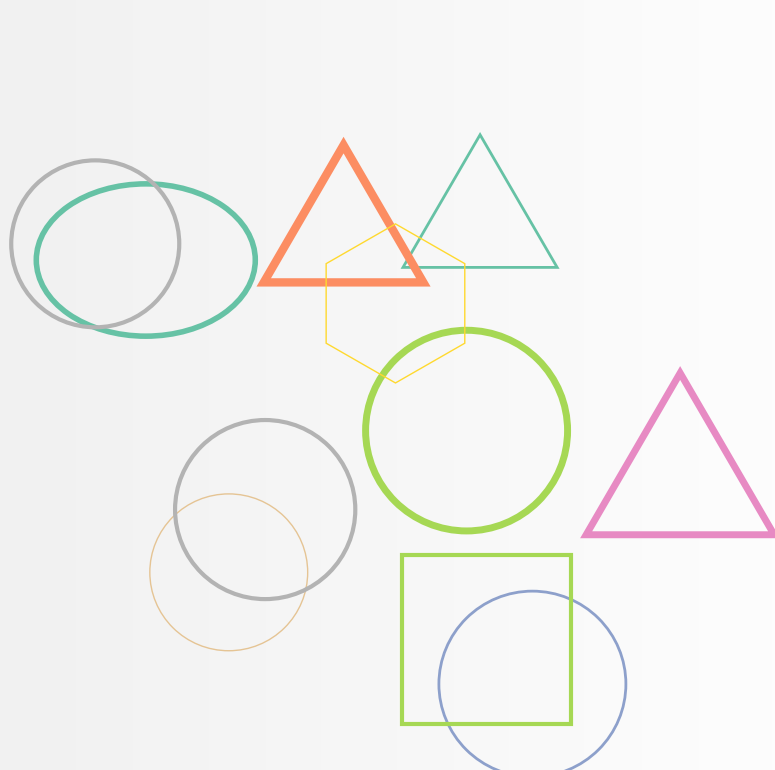[{"shape": "triangle", "thickness": 1, "radius": 0.57, "center": [0.619, 0.71]}, {"shape": "oval", "thickness": 2, "radius": 0.71, "center": [0.188, 0.662]}, {"shape": "triangle", "thickness": 3, "radius": 0.59, "center": [0.443, 0.693]}, {"shape": "circle", "thickness": 1, "radius": 0.6, "center": [0.687, 0.112]}, {"shape": "triangle", "thickness": 2.5, "radius": 0.7, "center": [0.878, 0.376]}, {"shape": "circle", "thickness": 2.5, "radius": 0.65, "center": [0.602, 0.441]}, {"shape": "square", "thickness": 1.5, "radius": 0.55, "center": [0.628, 0.169]}, {"shape": "hexagon", "thickness": 0.5, "radius": 0.52, "center": [0.51, 0.606]}, {"shape": "circle", "thickness": 0.5, "radius": 0.51, "center": [0.295, 0.257]}, {"shape": "circle", "thickness": 1.5, "radius": 0.54, "center": [0.123, 0.683]}, {"shape": "circle", "thickness": 1.5, "radius": 0.58, "center": [0.342, 0.338]}]